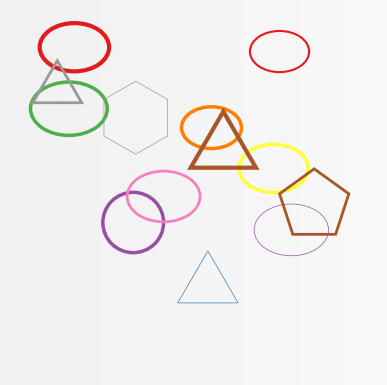[{"shape": "oval", "thickness": 1.5, "radius": 0.38, "center": [0.721, 0.866]}, {"shape": "oval", "thickness": 3, "radius": 0.45, "center": [0.192, 0.877]}, {"shape": "triangle", "thickness": 0.5, "radius": 0.45, "center": [0.537, 0.258]}, {"shape": "oval", "thickness": 2.5, "radius": 0.5, "center": [0.178, 0.718]}, {"shape": "oval", "thickness": 0.5, "radius": 0.48, "center": [0.752, 0.403]}, {"shape": "circle", "thickness": 2.5, "radius": 0.39, "center": [0.344, 0.422]}, {"shape": "oval", "thickness": 2.5, "radius": 0.39, "center": [0.546, 0.668]}, {"shape": "oval", "thickness": 2.5, "radius": 0.45, "center": [0.706, 0.563]}, {"shape": "triangle", "thickness": 3, "radius": 0.49, "center": [0.576, 0.613]}, {"shape": "pentagon", "thickness": 2, "radius": 0.47, "center": [0.811, 0.467]}, {"shape": "oval", "thickness": 2, "radius": 0.47, "center": [0.422, 0.49]}, {"shape": "triangle", "thickness": 2, "radius": 0.36, "center": [0.148, 0.77]}, {"shape": "hexagon", "thickness": 0.5, "radius": 0.47, "center": [0.35, 0.694]}]